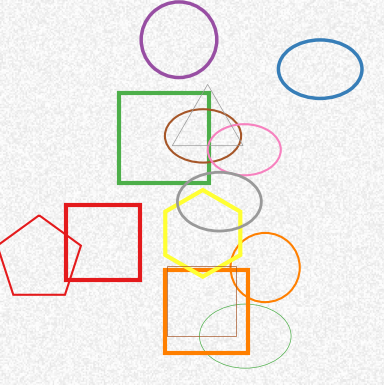[{"shape": "square", "thickness": 3, "radius": 0.48, "center": [0.268, 0.37]}, {"shape": "pentagon", "thickness": 1.5, "radius": 0.57, "center": [0.102, 0.327]}, {"shape": "oval", "thickness": 2.5, "radius": 0.54, "center": [0.832, 0.82]}, {"shape": "square", "thickness": 3, "radius": 0.58, "center": [0.425, 0.641]}, {"shape": "oval", "thickness": 0.5, "radius": 0.59, "center": [0.637, 0.127]}, {"shape": "circle", "thickness": 2.5, "radius": 0.49, "center": [0.465, 0.897]}, {"shape": "circle", "thickness": 1.5, "radius": 0.45, "center": [0.689, 0.305]}, {"shape": "square", "thickness": 3, "radius": 0.54, "center": [0.536, 0.191]}, {"shape": "hexagon", "thickness": 3, "radius": 0.56, "center": [0.527, 0.394]}, {"shape": "square", "thickness": 0.5, "radius": 0.45, "center": [0.524, 0.219]}, {"shape": "oval", "thickness": 1.5, "radius": 0.49, "center": [0.527, 0.647]}, {"shape": "oval", "thickness": 1.5, "radius": 0.47, "center": [0.635, 0.611]}, {"shape": "triangle", "thickness": 0.5, "radius": 0.53, "center": [0.539, 0.675]}, {"shape": "oval", "thickness": 2, "radius": 0.54, "center": [0.57, 0.476]}]